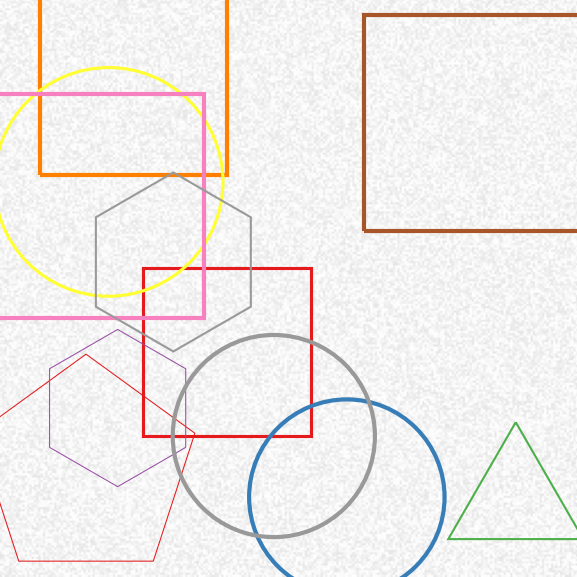[{"shape": "pentagon", "thickness": 0.5, "radius": 0.99, "center": [0.149, 0.188]}, {"shape": "square", "thickness": 1.5, "radius": 0.72, "center": [0.393, 0.39]}, {"shape": "circle", "thickness": 2, "radius": 0.85, "center": [0.601, 0.138]}, {"shape": "triangle", "thickness": 1, "radius": 0.67, "center": [0.893, 0.133]}, {"shape": "hexagon", "thickness": 0.5, "radius": 0.68, "center": [0.204, 0.293]}, {"shape": "square", "thickness": 2, "radius": 0.81, "center": [0.231, 0.858]}, {"shape": "circle", "thickness": 1.5, "radius": 0.99, "center": [0.188, 0.684]}, {"shape": "square", "thickness": 2, "radius": 0.94, "center": [0.818, 0.786]}, {"shape": "square", "thickness": 2, "radius": 0.97, "center": [0.159, 0.643]}, {"shape": "hexagon", "thickness": 1, "radius": 0.77, "center": [0.3, 0.545]}, {"shape": "circle", "thickness": 2, "radius": 0.88, "center": [0.474, 0.244]}]